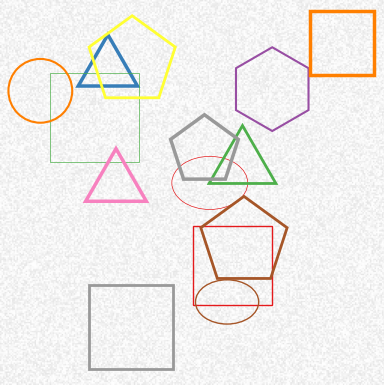[{"shape": "square", "thickness": 1, "radius": 0.51, "center": [0.604, 0.31]}, {"shape": "oval", "thickness": 0.5, "radius": 0.49, "center": [0.545, 0.525]}, {"shape": "triangle", "thickness": 2.5, "radius": 0.44, "center": [0.28, 0.821]}, {"shape": "square", "thickness": 0.5, "radius": 0.58, "center": [0.247, 0.694]}, {"shape": "triangle", "thickness": 2, "radius": 0.5, "center": [0.63, 0.574]}, {"shape": "hexagon", "thickness": 1.5, "radius": 0.54, "center": [0.707, 0.768]}, {"shape": "circle", "thickness": 1.5, "radius": 0.41, "center": [0.105, 0.764]}, {"shape": "square", "thickness": 2.5, "radius": 0.42, "center": [0.889, 0.887]}, {"shape": "pentagon", "thickness": 2, "radius": 0.59, "center": [0.343, 0.841]}, {"shape": "oval", "thickness": 1, "radius": 0.41, "center": [0.59, 0.216]}, {"shape": "pentagon", "thickness": 2, "radius": 0.59, "center": [0.634, 0.372]}, {"shape": "triangle", "thickness": 2.5, "radius": 0.46, "center": [0.301, 0.523]}, {"shape": "square", "thickness": 2, "radius": 0.54, "center": [0.341, 0.152]}, {"shape": "pentagon", "thickness": 2.5, "radius": 0.46, "center": [0.531, 0.609]}]